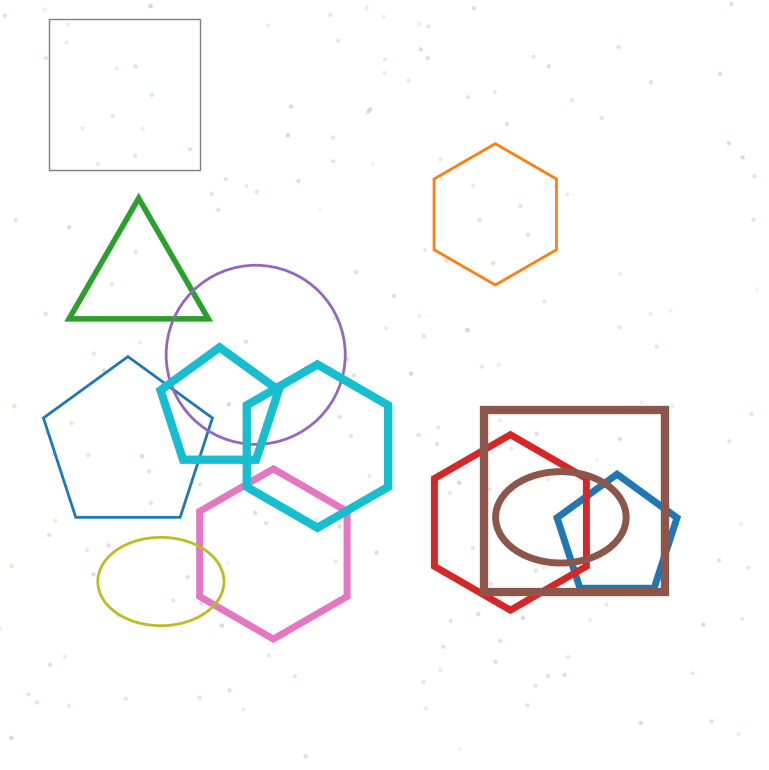[{"shape": "pentagon", "thickness": 2.5, "radius": 0.41, "center": [0.801, 0.302]}, {"shape": "pentagon", "thickness": 1, "radius": 0.58, "center": [0.166, 0.422]}, {"shape": "hexagon", "thickness": 1, "radius": 0.46, "center": [0.643, 0.722]}, {"shape": "triangle", "thickness": 2, "radius": 0.52, "center": [0.18, 0.638]}, {"shape": "hexagon", "thickness": 2.5, "radius": 0.57, "center": [0.663, 0.322]}, {"shape": "circle", "thickness": 1, "radius": 0.58, "center": [0.332, 0.539]}, {"shape": "square", "thickness": 3, "radius": 0.59, "center": [0.746, 0.349]}, {"shape": "oval", "thickness": 2.5, "radius": 0.42, "center": [0.728, 0.328]}, {"shape": "hexagon", "thickness": 2.5, "radius": 0.55, "center": [0.355, 0.281]}, {"shape": "square", "thickness": 0.5, "radius": 0.49, "center": [0.162, 0.878]}, {"shape": "oval", "thickness": 1, "radius": 0.41, "center": [0.209, 0.245]}, {"shape": "pentagon", "thickness": 3, "radius": 0.4, "center": [0.285, 0.468]}, {"shape": "hexagon", "thickness": 3, "radius": 0.53, "center": [0.412, 0.421]}]